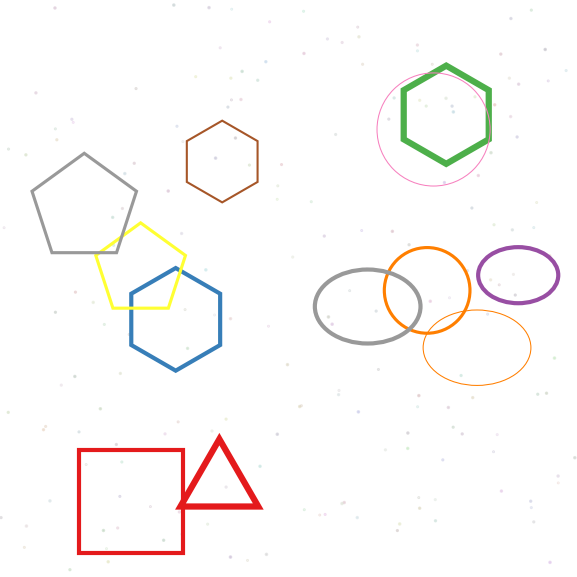[{"shape": "triangle", "thickness": 3, "radius": 0.39, "center": [0.38, 0.161]}, {"shape": "square", "thickness": 2, "radius": 0.45, "center": [0.227, 0.131]}, {"shape": "hexagon", "thickness": 2, "radius": 0.44, "center": [0.304, 0.446]}, {"shape": "hexagon", "thickness": 3, "radius": 0.43, "center": [0.773, 0.8]}, {"shape": "oval", "thickness": 2, "radius": 0.35, "center": [0.897, 0.523]}, {"shape": "oval", "thickness": 0.5, "radius": 0.47, "center": [0.826, 0.397]}, {"shape": "circle", "thickness": 1.5, "radius": 0.37, "center": [0.74, 0.496]}, {"shape": "pentagon", "thickness": 1.5, "radius": 0.41, "center": [0.244, 0.532]}, {"shape": "hexagon", "thickness": 1, "radius": 0.35, "center": [0.385, 0.719]}, {"shape": "circle", "thickness": 0.5, "radius": 0.49, "center": [0.751, 0.775]}, {"shape": "oval", "thickness": 2, "radius": 0.46, "center": [0.637, 0.468]}, {"shape": "pentagon", "thickness": 1.5, "radius": 0.48, "center": [0.146, 0.639]}]